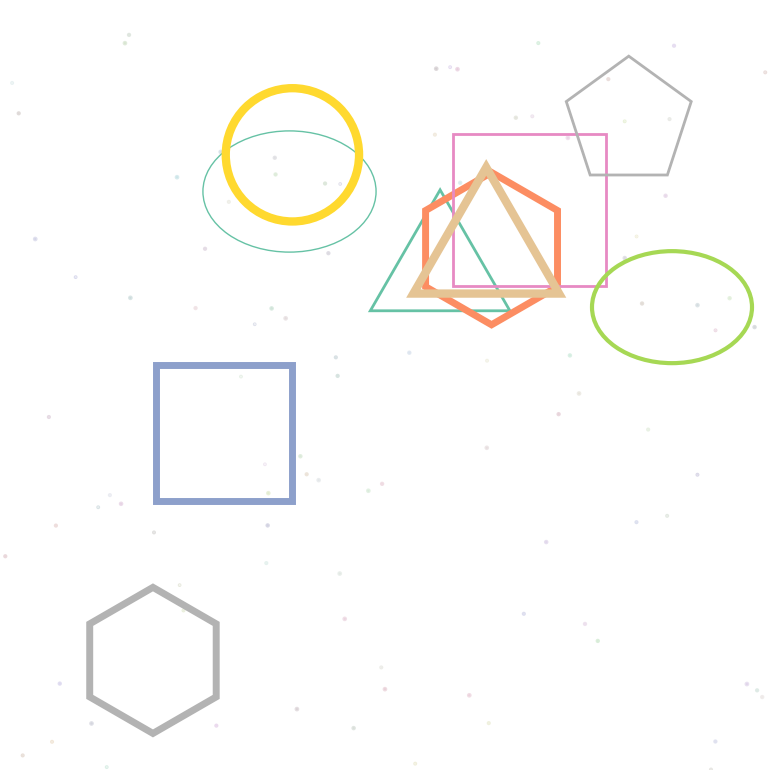[{"shape": "oval", "thickness": 0.5, "radius": 0.56, "center": [0.376, 0.751]}, {"shape": "triangle", "thickness": 1, "radius": 0.52, "center": [0.572, 0.649]}, {"shape": "hexagon", "thickness": 2.5, "radius": 0.49, "center": [0.638, 0.677]}, {"shape": "square", "thickness": 2.5, "radius": 0.44, "center": [0.291, 0.437]}, {"shape": "square", "thickness": 1, "radius": 0.5, "center": [0.687, 0.727]}, {"shape": "oval", "thickness": 1.5, "radius": 0.52, "center": [0.873, 0.601]}, {"shape": "circle", "thickness": 3, "radius": 0.43, "center": [0.38, 0.799]}, {"shape": "triangle", "thickness": 3, "radius": 0.55, "center": [0.631, 0.673]}, {"shape": "hexagon", "thickness": 2.5, "radius": 0.47, "center": [0.199, 0.142]}, {"shape": "pentagon", "thickness": 1, "radius": 0.43, "center": [0.817, 0.842]}]